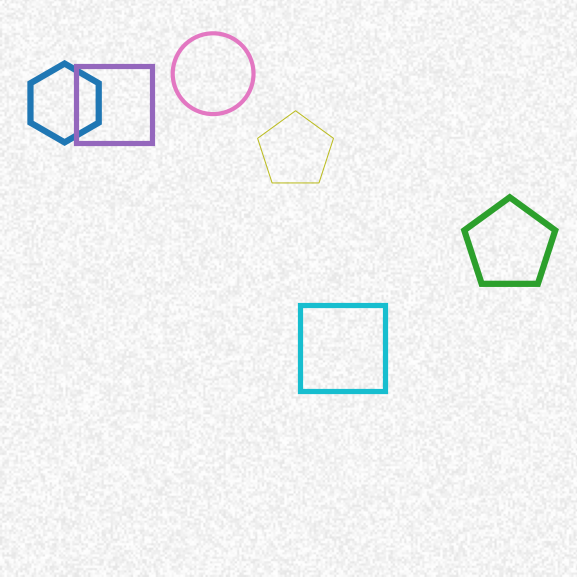[{"shape": "hexagon", "thickness": 3, "radius": 0.34, "center": [0.112, 0.821]}, {"shape": "pentagon", "thickness": 3, "radius": 0.41, "center": [0.883, 0.575]}, {"shape": "square", "thickness": 2.5, "radius": 0.33, "center": [0.197, 0.818]}, {"shape": "circle", "thickness": 2, "radius": 0.35, "center": [0.369, 0.872]}, {"shape": "pentagon", "thickness": 0.5, "radius": 0.35, "center": [0.512, 0.738]}, {"shape": "square", "thickness": 2.5, "radius": 0.37, "center": [0.593, 0.396]}]